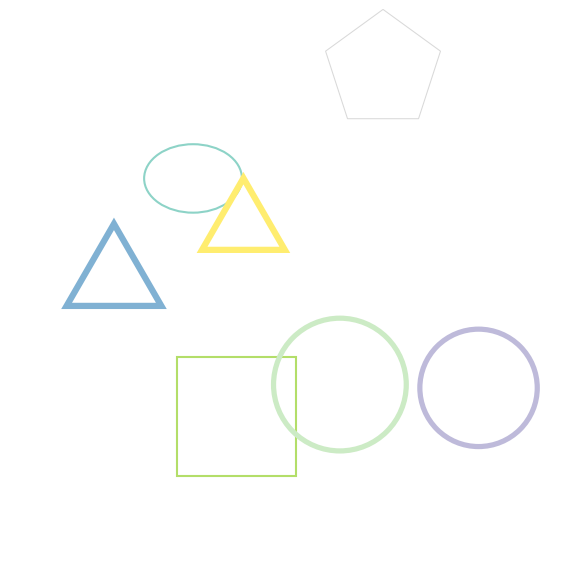[{"shape": "oval", "thickness": 1, "radius": 0.42, "center": [0.334, 0.69]}, {"shape": "circle", "thickness": 2.5, "radius": 0.51, "center": [0.829, 0.328]}, {"shape": "triangle", "thickness": 3, "radius": 0.47, "center": [0.197, 0.517]}, {"shape": "square", "thickness": 1, "radius": 0.51, "center": [0.41, 0.277]}, {"shape": "pentagon", "thickness": 0.5, "radius": 0.52, "center": [0.663, 0.878]}, {"shape": "circle", "thickness": 2.5, "radius": 0.57, "center": [0.589, 0.333]}, {"shape": "triangle", "thickness": 3, "radius": 0.41, "center": [0.422, 0.608]}]